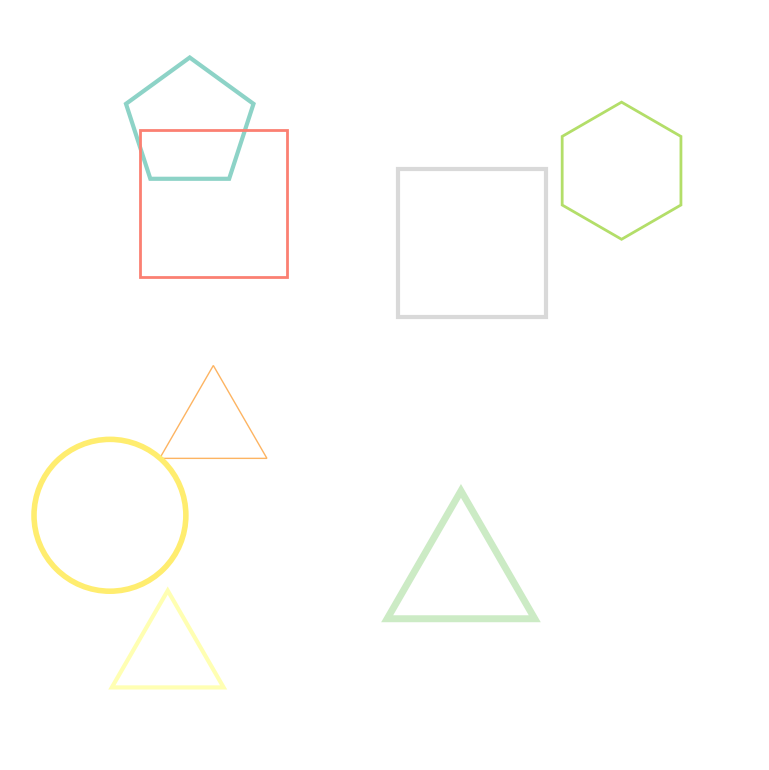[{"shape": "pentagon", "thickness": 1.5, "radius": 0.44, "center": [0.246, 0.838]}, {"shape": "triangle", "thickness": 1.5, "radius": 0.42, "center": [0.218, 0.149]}, {"shape": "square", "thickness": 1, "radius": 0.48, "center": [0.277, 0.736]}, {"shape": "triangle", "thickness": 0.5, "radius": 0.4, "center": [0.277, 0.445]}, {"shape": "hexagon", "thickness": 1, "radius": 0.45, "center": [0.807, 0.778]}, {"shape": "square", "thickness": 1.5, "radius": 0.48, "center": [0.613, 0.684]}, {"shape": "triangle", "thickness": 2.5, "radius": 0.55, "center": [0.599, 0.252]}, {"shape": "circle", "thickness": 2, "radius": 0.49, "center": [0.143, 0.331]}]